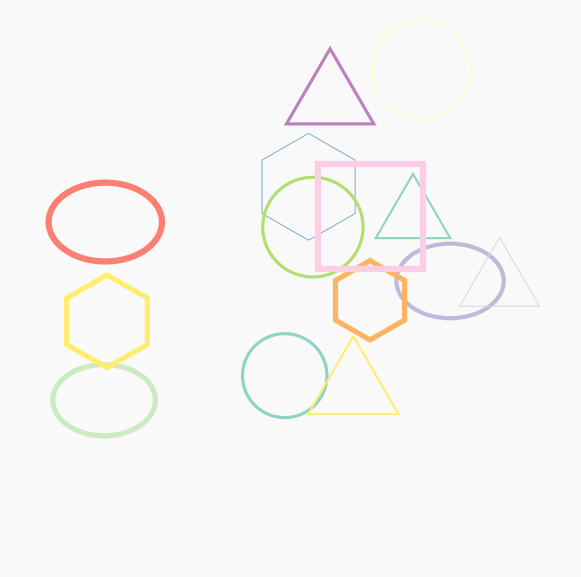[{"shape": "circle", "thickness": 1.5, "radius": 0.36, "center": [0.49, 0.349]}, {"shape": "triangle", "thickness": 1, "radius": 0.37, "center": [0.71, 0.624]}, {"shape": "circle", "thickness": 0.5, "radius": 0.43, "center": [0.725, 0.878]}, {"shape": "oval", "thickness": 2, "radius": 0.46, "center": [0.774, 0.513]}, {"shape": "oval", "thickness": 3, "radius": 0.49, "center": [0.181, 0.615]}, {"shape": "hexagon", "thickness": 0.5, "radius": 0.46, "center": [0.531, 0.676]}, {"shape": "hexagon", "thickness": 2.5, "radius": 0.34, "center": [0.637, 0.479]}, {"shape": "circle", "thickness": 1.5, "radius": 0.43, "center": [0.538, 0.606]}, {"shape": "square", "thickness": 3, "radius": 0.45, "center": [0.638, 0.624]}, {"shape": "triangle", "thickness": 0.5, "radius": 0.4, "center": [0.859, 0.509]}, {"shape": "triangle", "thickness": 1.5, "radius": 0.43, "center": [0.568, 0.828]}, {"shape": "oval", "thickness": 2.5, "radius": 0.44, "center": [0.179, 0.306]}, {"shape": "triangle", "thickness": 1, "radius": 0.45, "center": [0.608, 0.327]}, {"shape": "hexagon", "thickness": 2.5, "radius": 0.4, "center": [0.184, 0.443]}]